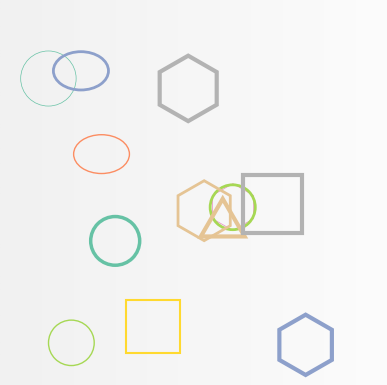[{"shape": "circle", "thickness": 2.5, "radius": 0.32, "center": [0.297, 0.374]}, {"shape": "circle", "thickness": 0.5, "radius": 0.36, "center": [0.125, 0.796]}, {"shape": "oval", "thickness": 1, "radius": 0.36, "center": [0.262, 0.6]}, {"shape": "hexagon", "thickness": 3, "radius": 0.39, "center": [0.789, 0.104]}, {"shape": "oval", "thickness": 2, "radius": 0.36, "center": [0.209, 0.816]}, {"shape": "hexagon", "thickness": 0.5, "radius": 0.3, "center": [0.601, 0.462]}, {"shape": "circle", "thickness": 2, "radius": 0.29, "center": [0.601, 0.462]}, {"shape": "circle", "thickness": 1, "radius": 0.29, "center": [0.184, 0.11]}, {"shape": "square", "thickness": 1.5, "radius": 0.35, "center": [0.395, 0.152]}, {"shape": "hexagon", "thickness": 2, "radius": 0.39, "center": [0.527, 0.453]}, {"shape": "triangle", "thickness": 3, "radius": 0.33, "center": [0.575, 0.418]}, {"shape": "square", "thickness": 3, "radius": 0.38, "center": [0.704, 0.47]}, {"shape": "hexagon", "thickness": 3, "radius": 0.42, "center": [0.486, 0.77]}]